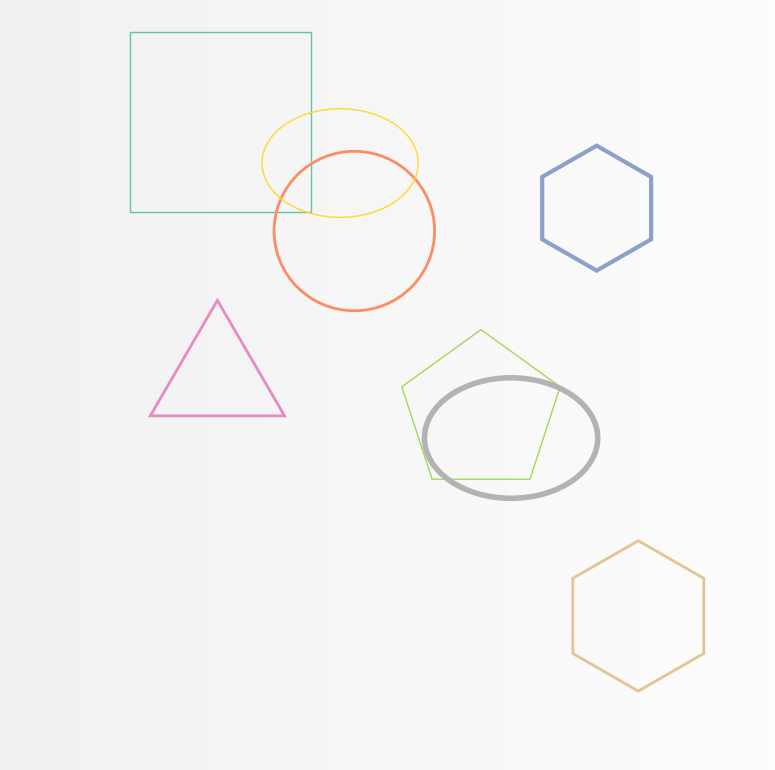[{"shape": "square", "thickness": 0.5, "radius": 0.58, "center": [0.284, 0.842]}, {"shape": "circle", "thickness": 1, "radius": 0.52, "center": [0.457, 0.7]}, {"shape": "hexagon", "thickness": 1.5, "radius": 0.41, "center": [0.77, 0.73]}, {"shape": "triangle", "thickness": 1, "radius": 0.5, "center": [0.281, 0.51]}, {"shape": "pentagon", "thickness": 0.5, "radius": 0.54, "center": [0.621, 0.465]}, {"shape": "oval", "thickness": 0.5, "radius": 0.5, "center": [0.439, 0.788]}, {"shape": "hexagon", "thickness": 1, "radius": 0.49, "center": [0.824, 0.2]}, {"shape": "oval", "thickness": 2, "radius": 0.56, "center": [0.659, 0.431]}]